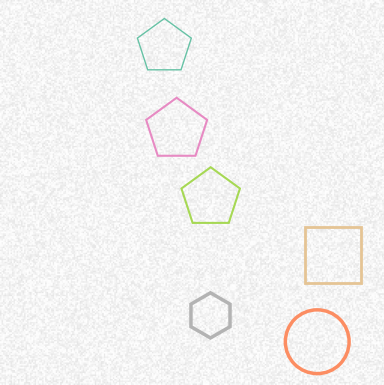[{"shape": "pentagon", "thickness": 1, "radius": 0.37, "center": [0.427, 0.878]}, {"shape": "circle", "thickness": 2.5, "radius": 0.41, "center": [0.824, 0.112]}, {"shape": "pentagon", "thickness": 1.5, "radius": 0.42, "center": [0.459, 0.663]}, {"shape": "pentagon", "thickness": 1.5, "radius": 0.4, "center": [0.547, 0.486]}, {"shape": "square", "thickness": 2, "radius": 0.37, "center": [0.865, 0.337]}, {"shape": "hexagon", "thickness": 2.5, "radius": 0.29, "center": [0.547, 0.181]}]